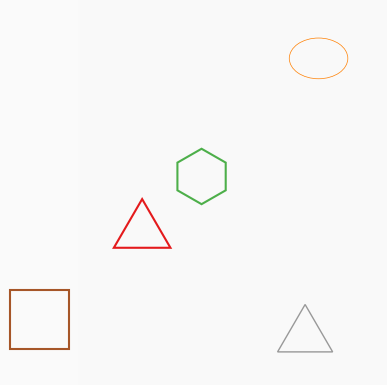[{"shape": "triangle", "thickness": 1.5, "radius": 0.42, "center": [0.367, 0.399]}, {"shape": "hexagon", "thickness": 1.5, "radius": 0.36, "center": [0.52, 0.542]}, {"shape": "oval", "thickness": 0.5, "radius": 0.38, "center": [0.822, 0.848]}, {"shape": "square", "thickness": 1.5, "radius": 0.38, "center": [0.102, 0.17]}, {"shape": "triangle", "thickness": 1, "radius": 0.41, "center": [0.787, 0.127]}]